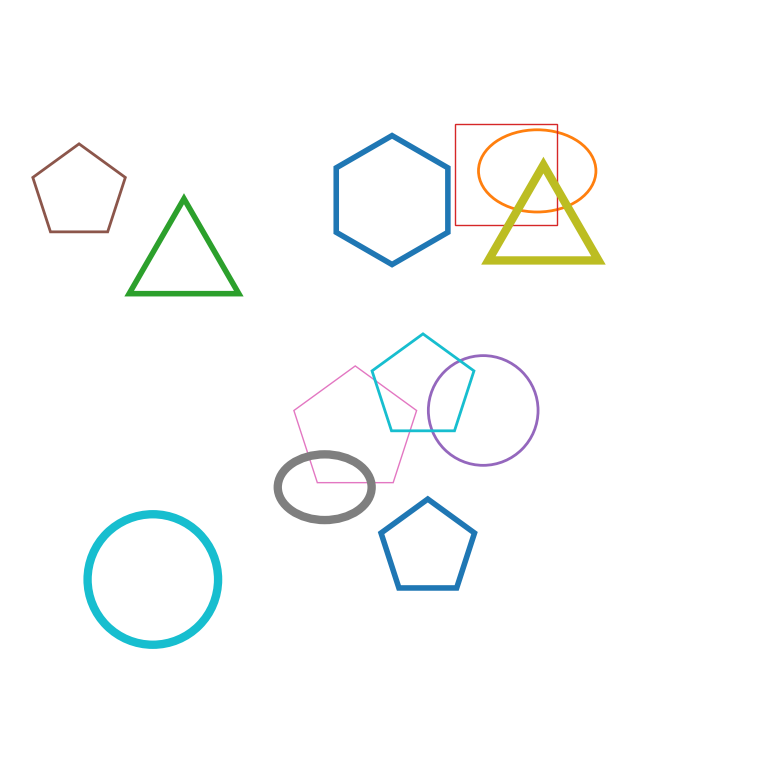[{"shape": "pentagon", "thickness": 2, "radius": 0.32, "center": [0.556, 0.288]}, {"shape": "hexagon", "thickness": 2, "radius": 0.42, "center": [0.509, 0.74]}, {"shape": "oval", "thickness": 1, "radius": 0.38, "center": [0.698, 0.778]}, {"shape": "triangle", "thickness": 2, "radius": 0.41, "center": [0.239, 0.66]}, {"shape": "square", "thickness": 0.5, "radius": 0.33, "center": [0.657, 0.774]}, {"shape": "circle", "thickness": 1, "radius": 0.36, "center": [0.628, 0.467]}, {"shape": "pentagon", "thickness": 1, "radius": 0.32, "center": [0.103, 0.75]}, {"shape": "pentagon", "thickness": 0.5, "radius": 0.42, "center": [0.461, 0.441]}, {"shape": "oval", "thickness": 3, "radius": 0.3, "center": [0.422, 0.367]}, {"shape": "triangle", "thickness": 3, "radius": 0.41, "center": [0.706, 0.703]}, {"shape": "circle", "thickness": 3, "radius": 0.42, "center": [0.198, 0.247]}, {"shape": "pentagon", "thickness": 1, "radius": 0.35, "center": [0.549, 0.497]}]